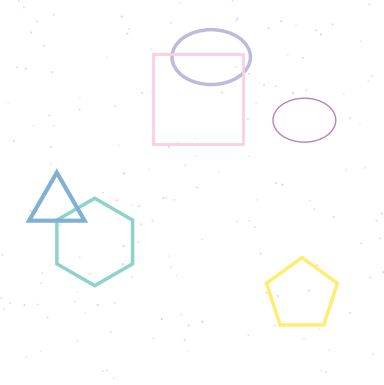[{"shape": "hexagon", "thickness": 2.5, "radius": 0.57, "center": [0.246, 0.371]}, {"shape": "oval", "thickness": 2.5, "radius": 0.51, "center": [0.549, 0.852]}, {"shape": "triangle", "thickness": 3, "radius": 0.42, "center": [0.148, 0.468]}, {"shape": "square", "thickness": 2, "radius": 0.58, "center": [0.513, 0.743]}, {"shape": "oval", "thickness": 1, "radius": 0.41, "center": [0.791, 0.688]}, {"shape": "pentagon", "thickness": 2.5, "radius": 0.48, "center": [0.784, 0.234]}]